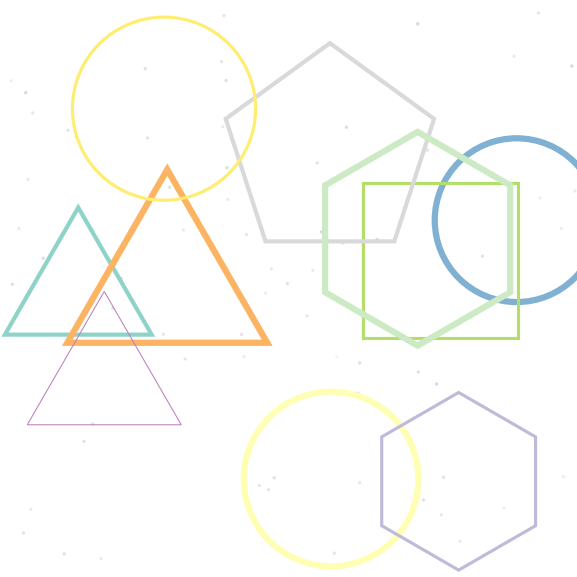[{"shape": "triangle", "thickness": 2, "radius": 0.73, "center": [0.136, 0.493]}, {"shape": "circle", "thickness": 3, "radius": 0.76, "center": [0.573, 0.17]}, {"shape": "hexagon", "thickness": 1.5, "radius": 0.77, "center": [0.794, 0.166]}, {"shape": "circle", "thickness": 3, "radius": 0.71, "center": [0.895, 0.618]}, {"shape": "triangle", "thickness": 3, "radius": 1.0, "center": [0.29, 0.506]}, {"shape": "square", "thickness": 1.5, "radius": 0.67, "center": [0.763, 0.548]}, {"shape": "pentagon", "thickness": 2, "radius": 0.95, "center": [0.571, 0.735]}, {"shape": "triangle", "thickness": 0.5, "radius": 0.77, "center": [0.181, 0.341]}, {"shape": "hexagon", "thickness": 3, "radius": 0.93, "center": [0.723, 0.586]}, {"shape": "circle", "thickness": 1.5, "radius": 0.79, "center": [0.284, 0.811]}]